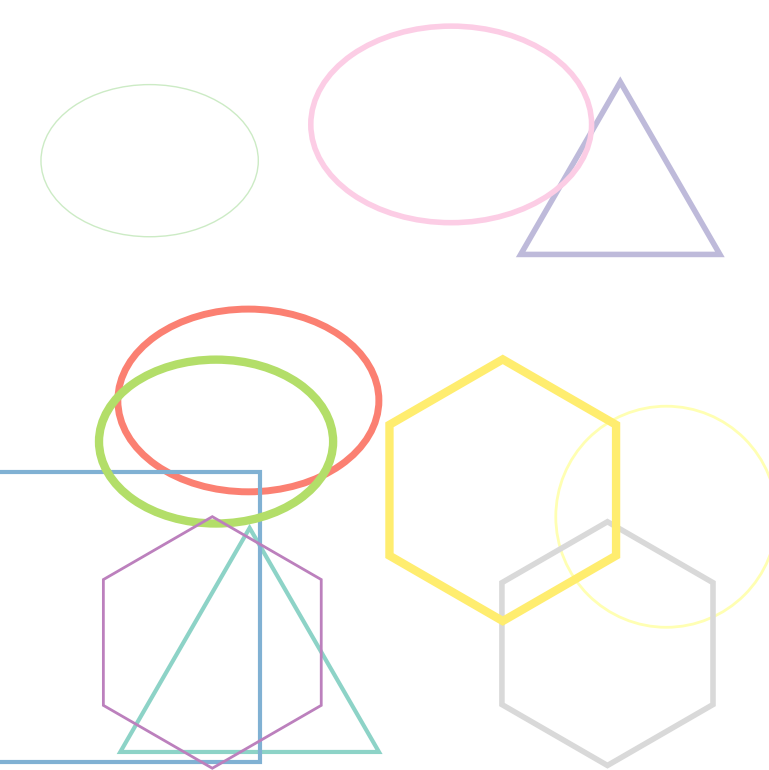[{"shape": "triangle", "thickness": 1.5, "radius": 0.97, "center": [0.324, 0.12]}, {"shape": "circle", "thickness": 1, "radius": 0.72, "center": [0.865, 0.329]}, {"shape": "triangle", "thickness": 2, "radius": 0.75, "center": [0.806, 0.744]}, {"shape": "oval", "thickness": 2.5, "radius": 0.85, "center": [0.323, 0.48]}, {"shape": "square", "thickness": 1.5, "radius": 0.94, "center": [0.149, 0.198]}, {"shape": "oval", "thickness": 3, "radius": 0.76, "center": [0.281, 0.427]}, {"shape": "oval", "thickness": 2, "radius": 0.91, "center": [0.586, 0.838]}, {"shape": "hexagon", "thickness": 2, "radius": 0.79, "center": [0.789, 0.164]}, {"shape": "hexagon", "thickness": 1, "radius": 0.82, "center": [0.276, 0.166]}, {"shape": "oval", "thickness": 0.5, "radius": 0.71, "center": [0.194, 0.791]}, {"shape": "hexagon", "thickness": 3, "radius": 0.85, "center": [0.653, 0.363]}]